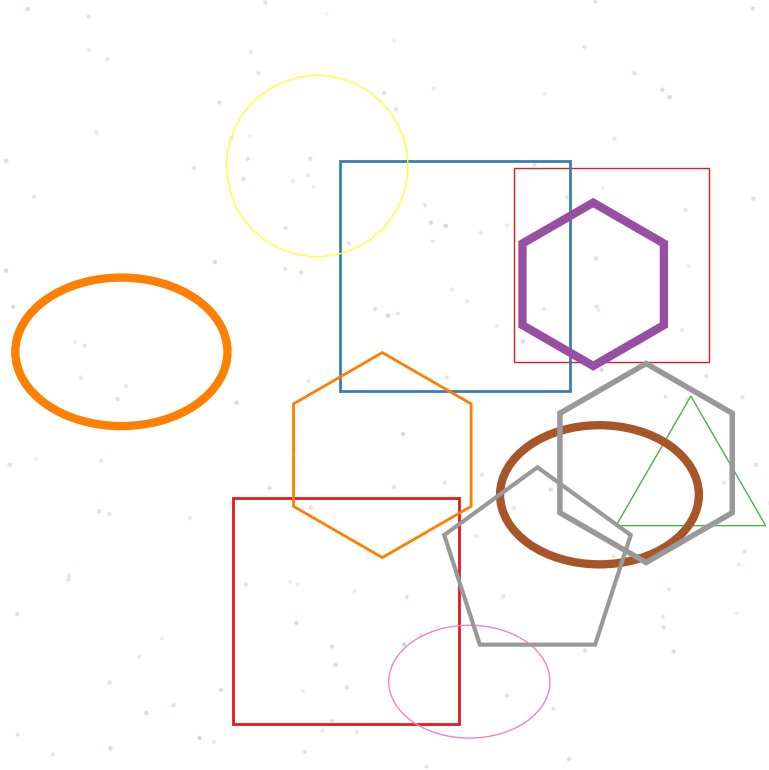[{"shape": "square", "thickness": 0.5, "radius": 0.63, "center": [0.794, 0.656]}, {"shape": "square", "thickness": 1, "radius": 0.73, "center": [0.45, 0.207]}, {"shape": "square", "thickness": 1, "radius": 0.75, "center": [0.591, 0.642]}, {"shape": "triangle", "thickness": 0.5, "radius": 0.56, "center": [0.897, 0.373]}, {"shape": "hexagon", "thickness": 3, "radius": 0.53, "center": [0.77, 0.631]}, {"shape": "oval", "thickness": 3, "radius": 0.69, "center": [0.158, 0.543]}, {"shape": "hexagon", "thickness": 1, "radius": 0.67, "center": [0.497, 0.409]}, {"shape": "circle", "thickness": 0.5, "radius": 0.59, "center": [0.412, 0.784]}, {"shape": "oval", "thickness": 3, "radius": 0.65, "center": [0.779, 0.357]}, {"shape": "oval", "thickness": 0.5, "radius": 0.52, "center": [0.61, 0.115]}, {"shape": "hexagon", "thickness": 2, "radius": 0.65, "center": [0.839, 0.399]}, {"shape": "pentagon", "thickness": 1.5, "radius": 0.64, "center": [0.698, 0.266]}]